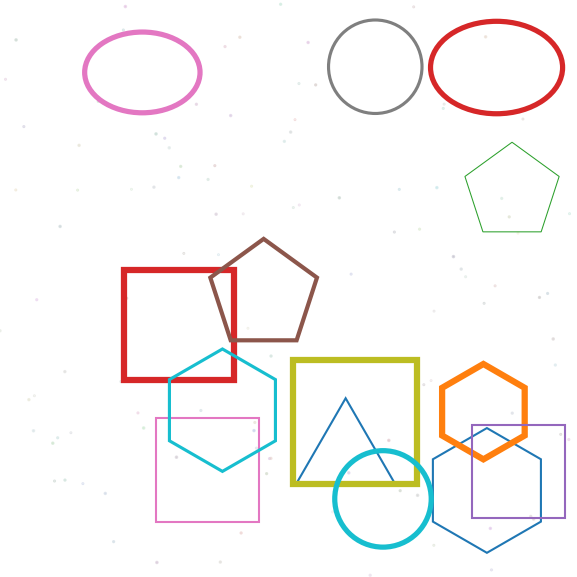[{"shape": "hexagon", "thickness": 1, "radius": 0.54, "center": [0.843, 0.15]}, {"shape": "triangle", "thickness": 1, "radius": 0.49, "center": [0.599, 0.212]}, {"shape": "hexagon", "thickness": 3, "radius": 0.41, "center": [0.837, 0.286]}, {"shape": "pentagon", "thickness": 0.5, "radius": 0.43, "center": [0.887, 0.667]}, {"shape": "square", "thickness": 3, "radius": 0.47, "center": [0.31, 0.437]}, {"shape": "oval", "thickness": 2.5, "radius": 0.57, "center": [0.86, 0.882]}, {"shape": "square", "thickness": 1, "radius": 0.4, "center": [0.897, 0.183]}, {"shape": "pentagon", "thickness": 2, "radius": 0.49, "center": [0.457, 0.488]}, {"shape": "square", "thickness": 1, "radius": 0.45, "center": [0.359, 0.185]}, {"shape": "oval", "thickness": 2.5, "radius": 0.5, "center": [0.246, 0.874]}, {"shape": "circle", "thickness": 1.5, "radius": 0.4, "center": [0.65, 0.884]}, {"shape": "square", "thickness": 3, "radius": 0.54, "center": [0.614, 0.269]}, {"shape": "hexagon", "thickness": 1.5, "radius": 0.53, "center": [0.385, 0.289]}, {"shape": "circle", "thickness": 2.5, "radius": 0.42, "center": [0.663, 0.135]}]